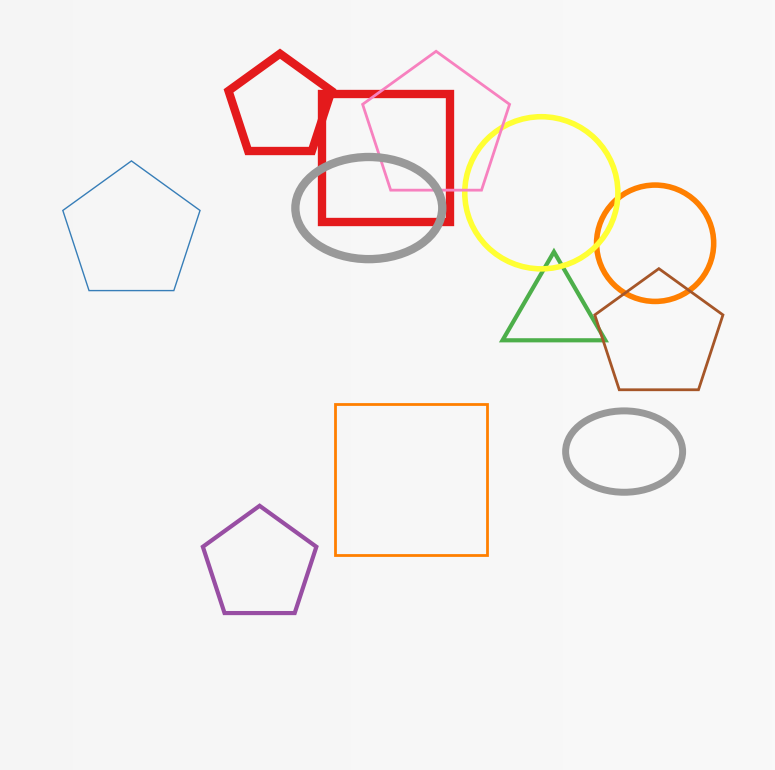[{"shape": "square", "thickness": 3, "radius": 0.41, "center": [0.498, 0.795]}, {"shape": "pentagon", "thickness": 3, "radius": 0.35, "center": [0.361, 0.86]}, {"shape": "pentagon", "thickness": 0.5, "radius": 0.47, "center": [0.17, 0.698]}, {"shape": "triangle", "thickness": 1.5, "radius": 0.38, "center": [0.715, 0.596]}, {"shape": "pentagon", "thickness": 1.5, "radius": 0.39, "center": [0.335, 0.266]}, {"shape": "square", "thickness": 1, "radius": 0.49, "center": [0.53, 0.378]}, {"shape": "circle", "thickness": 2, "radius": 0.38, "center": [0.845, 0.684]}, {"shape": "circle", "thickness": 2, "radius": 0.49, "center": [0.698, 0.75]}, {"shape": "pentagon", "thickness": 1, "radius": 0.43, "center": [0.85, 0.564]}, {"shape": "pentagon", "thickness": 1, "radius": 0.5, "center": [0.563, 0.834]}, {"shape": "oval", "thickness": 3, "radius": 0.47, "center": [0.476, 0.73]}, {"shape": "oval", "thickness": 2.5, "radius": 0.38, "center": [0.805, 0.414]}]